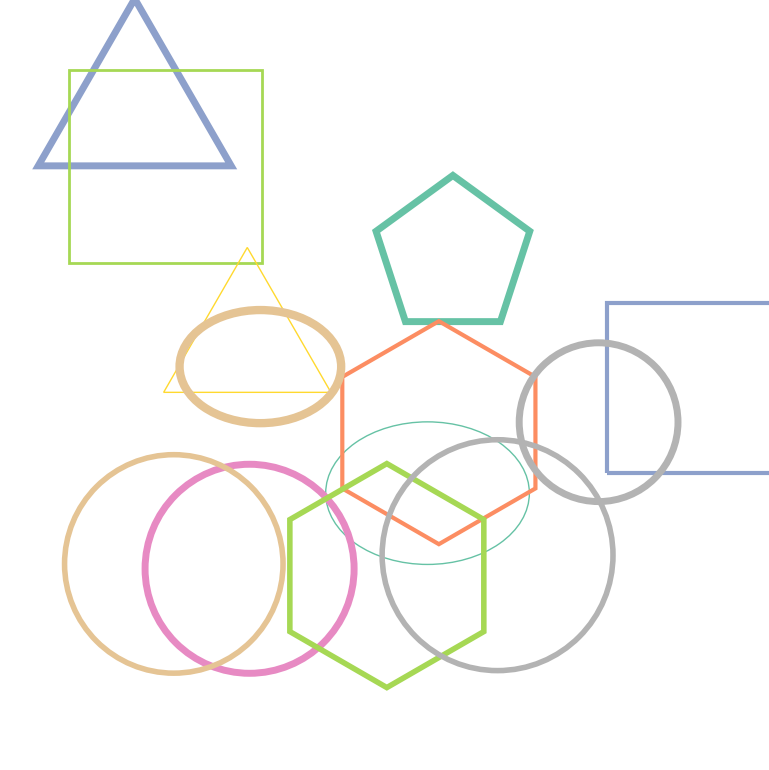[{"shape": "pentagon", "thickness": 2.5, "radius": 0.52, "center": [0.588, 0.667]}, {"shape": "oval", "thickness": 0.5, "radius": 0.66, "center": [0.555, 0.36]}, {"shape": "hexagon", "thickness": 1.5, "radius": 0.72, "center": [0.57, 0.438]}, {"shape": "square", "thickness": 1.5, "radius": 0.55, "center": [0.898, 0.496]}, {"shape": "triangle", "thickness": 2.5, "radius": 0.72, "center": [0.175, 0.857]}, {"shape": "circle", "thickness": 2.5, "radius": 0.68, "center": [0.324, 0.261]}, {"shape": "square", "thickness": 1, "radius": 0.63, "center": [0.215, 0.784]}, {"shape": "hexagon", "thickness": 2, "radius": 0.73, "center": [0.502, 0.252]}, {"shape": "triangle", "thickness": 0.5, "radius": 0.63, "center": [0.321, 0.553]}, {"shape": "oval", "thickness": 3, "radius": 0.52, "center": [0.338, 0.524]}, {"shape": "circle", "thickness": 2, "radius": 0.71, "center": [0.226, 0.268]}, {"shape": "circle", "thickness": 2, "radius": 0.75, "center": [0.646, 0.279]}, {"shape": "circle", "thickness": 2.5, "radius": 0.52, "center": [0.777, 0.452]}]